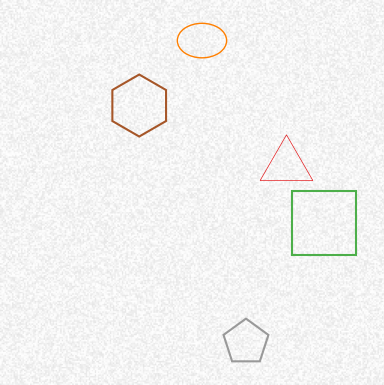[{"shape": "triangle", "thickness": 0.5, "radius": 0.4, "center": [0.744, 0.571]}, {"shape": "square", "thickness": 1.5, "radius": 0.42, "center": [0.842, 0.421]}, {"shape": "oval", "thickness": 1, "radius": 0.32, "center": [0.525, 0.895]}, {"shape": "hexagon", "thickness": 1.5, "radius": 0.4, "center": [0.362, 0.726]}, {"shape": "pentagon", "thickness": 1.5, "radius": 0.31, "center": [0.639, 0.111]}]